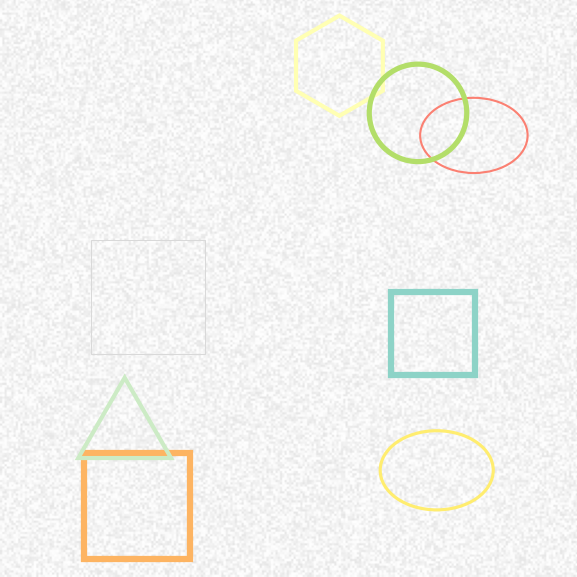[{"shape": "square", "thickness": 3, "radius": 0.36, "center": [0.75, 0.422]}, {"shape": "hexagon", "thickness": 2, "radius": 0.43, "center": [0.588, 0.885]}, {"shape": "oval", "thickness": 1, "radius": 0.47, "center": [0.821, 0.765]}, {"shape": "square", "thickness": 3, "radius": 0.46, "center": [0.237, 0.123]}, {"shape": "circle", "thickness": 2.5, "radius": 0.42, "center": [0.724, 0.804]}, {"shape": "square", "thickness": 0.5, "radius": 0.49, "center": [0.256, 0.485]}, {"shape": "triangle", "thickness": 2, "radius": 0.46, "center": [0.216, 0.252]}, {"shape": "oval", "thickness": 1.5, "radius": 0.49, "center": [0.756, 0.185]}]